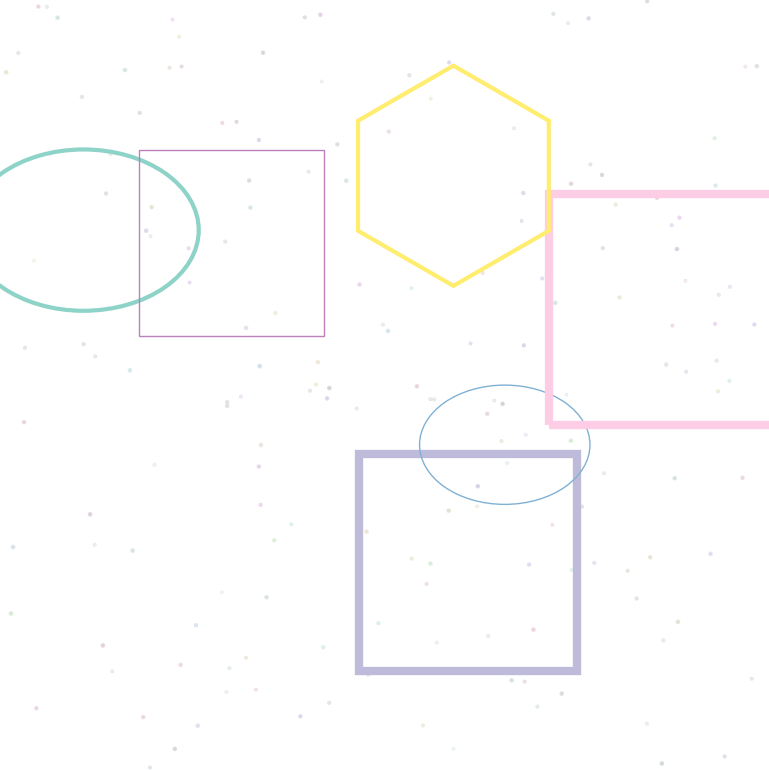[{"shape": "oval", "thickness": 1.5, "radius": 0.75, "center": [0.108, 0.701]}, {"shape": "square", "thickness": 3, "radius": 0.71, "center": [0.608, 0.269]}, {"shape": "oval", "thickness": 0.5, "radius": 0.55, "center": [0.656, 0.422]}, {"shape": "square", "thickness": 3, "radius": 0.75, "center": [0.863, 0.598]}, {"shape": "square", "thickness": 0.5, "radius": 0.6, "center": [0.301, 0.685]}, {"shape": "hexagon", "thickness": 1.5, "radius": 0.71, "center": [0.589, 0.772]}]